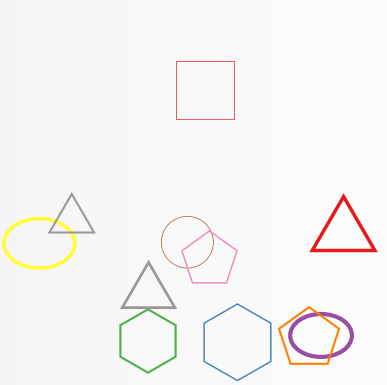[{"shape": "triangle", "thickness": 2.5, "radius": 0.47, "center": [0.887, 0.396]}, {"shape": "square", "thickness": 0.5, "radius": 0.37, "center": [0.529, 0.767]}, {"shape": "hexagon", "thickness": 1, "radius": 0.5, "center": [0.613, 0.111]}, {"shape": "hexagon", "thickness": 1.5, "radius": 0.41, "center": [0.382, 0.114]}, {"shape": "oval", "thickness": 3, "radius": 0.4, "center": [0.829, 0.129]}, {"shape": "pentagon", "thickness": 1.5, "radius": 0.41, "center": [0.798, 0.121]}, {"shape": "oval", "thickness": 2.5, "radius": 0.46, "center": [0.102, 0.368]}, {"shape": "circle", "thickness": 0.5, "radius": 0.34, "center": [0.483, 0.371]}, {"shape": "pentagon", "thickness": 1, "radius": 0.37, "center": [0.541, 0.326]}, {"shape": "triangle", "thickness": 1.5, "radius": 0.33, "center": [0.185, 0.429]}, {"shape": "triangle", "thickness": 2, "radius": 0.39, "center": [0.383, 0.24]}]